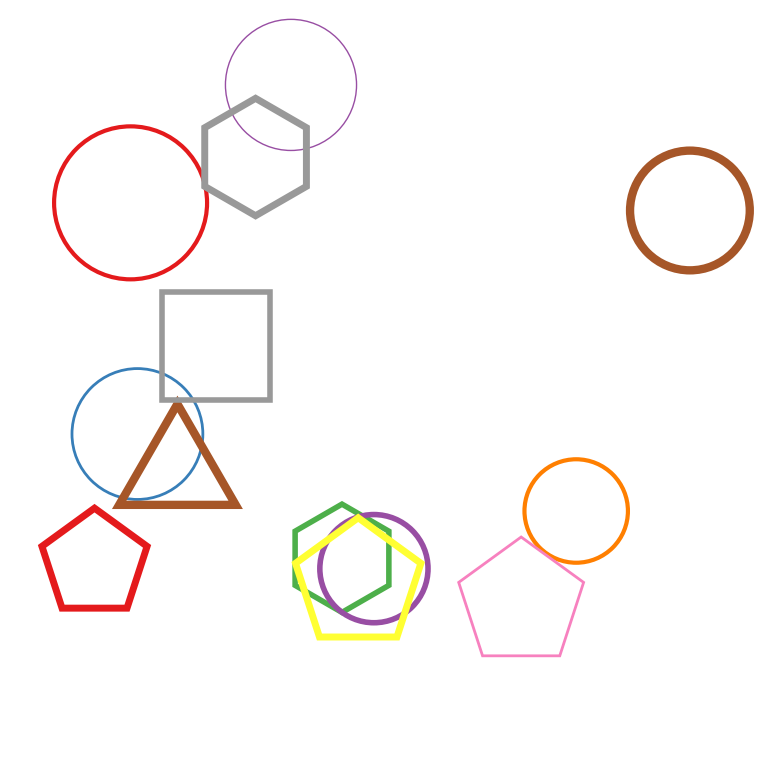[{"shape": "circle", "thickness": 1.5, "radius": 0.5, "center": [0.17, 0.737]}, {"shape": "pentagon", "thickness": 2.5, "radius": 0.36, "center": [0.123, 0.268]}, {"shape": "circle", "thickness": 1, "radius": 0.42, "center": [0.178, 0.436]}, {"shape": "hexagon", "thickness": 2, "radius": 0.35, "center": [0.444, 0.275]}, {"shape": "circle", "thickness": 2, "radius": 0.35, "center": [0.486, 0.262]}, {"shape": "circle", "thickness": 0.5, "radius": 0.43, "center": [0.378, 0.89]}, {"shape": "circle", "thickness": 1.5, "radius": 0.34, "center": [0.748, 0.336]}, {"shape": "pentagon", "thickness": 2.5, "radius": 0.43, "center": [0.465, 0.242]}, {"shape": "circle", "thickness": 3, "radius": 0.39, "center": [0.896, 0.727]}, {"shape": "triangle", "thickness": 3, "radius": 0.44, "center": [0.23, 0.388]}, {"shape": "pentagon", "thickness": 1, "radius": 0.43, "center": [0.677, 0.217]}, {"shape": "square", "thickness": 2, "radius": 0.35, "center": [0.281, 0.55]}, {"shape": "hexagon", "thickness": 2.5, "radius": 0.38, "center": [0.332, 0.796]}]